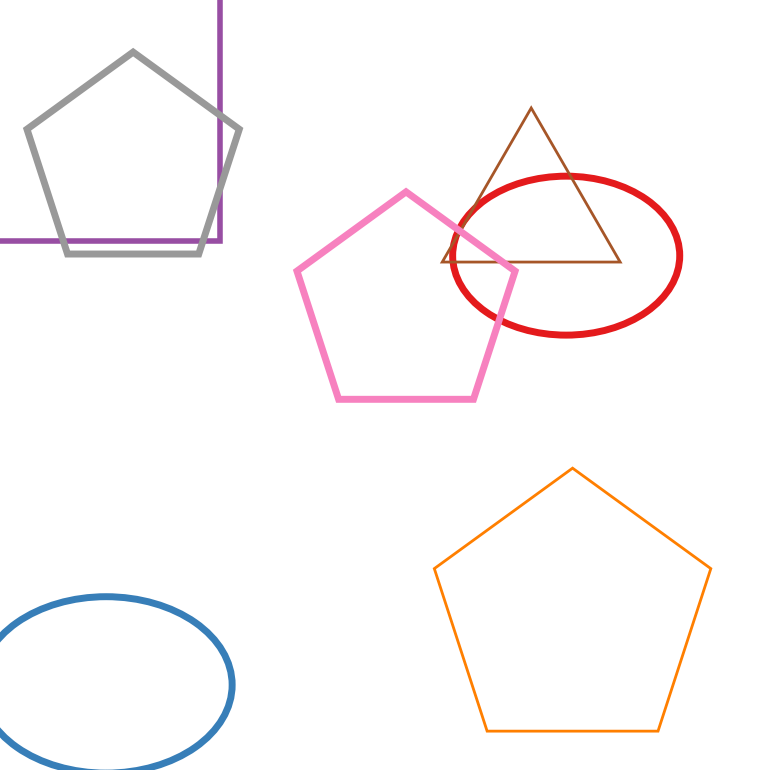[{"shape": "oval", "thickness": 2.5, "radius": 0.74, "center": [0.735, 0.668]}, {"shape": "oval", "thickness": 2.5, "radius": 0.82, "center": [0.138, 0.11]}, {"shape": "square", "thickness": 2, "radius": 0.83, "center": [0.12, 0.853]}, {"shape": "pentagon", "thickness": 1, "radius": 0.94, "center": [0.744, 0.203]}, {"shape": "triangle", "thickness": 1, "radius": 0.67, "center": [0.69, 0.726]}, {"shape": "pentagon", "thickness": 2.5, "radius": 0.74, "center": [0.527, 0.602]}, {"shape": "pentagon", "thickness": 2.5, "radius": 0.72, "center": [0.173, 0.787]}]